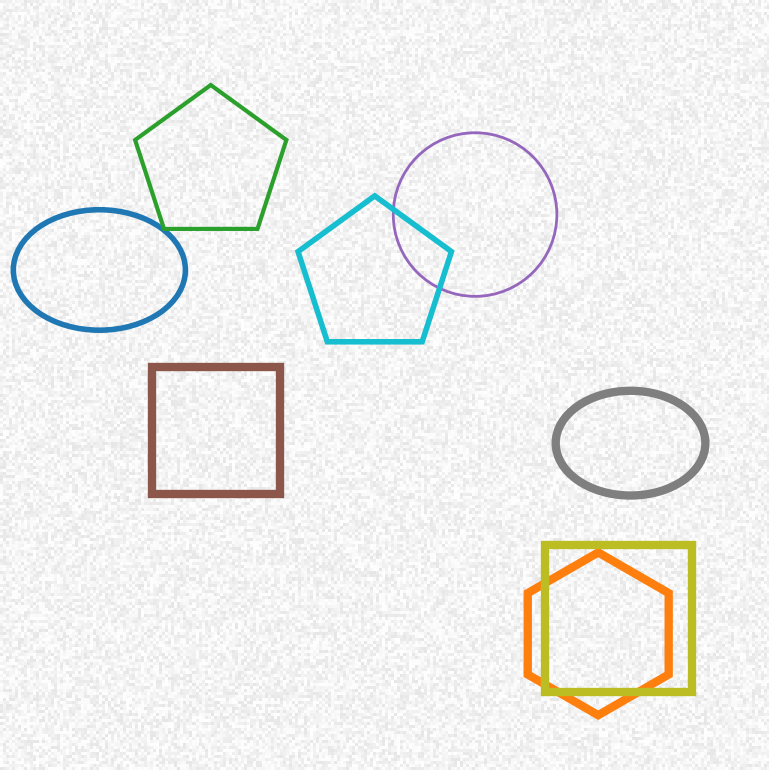[{"shape": "oval", "thickness": 2, "radius": 0.56, "center": [0.129, 0.649]}, {"shape": "hexagon", "thickness": 3, "radius": 0.53, "center": [0.777, 0.177]}, {"shape": "pentagon", "thickness": 1.5, "radius": 0.52, "center": [0.274, 0.786]}, {"shape": "circle", "thickness": 1, "radius": 0.53, "center": [0.617, 0.721]}, {"shape": "square", "thickness": 3, "radius": 0.41, "center": [0.28, 0.441]}, {"shape": "oval", "thickness": 3, "radius": 0.49, "center": [0.819, 0.424]}, {"shape": "square", "thickness": 3, "radius": 0.48, "center": [0.803, 0.196]}, {"shape": "pentagon", "thickness": 2, "radius": 0.52, "center": [0.487, 0.641]}]